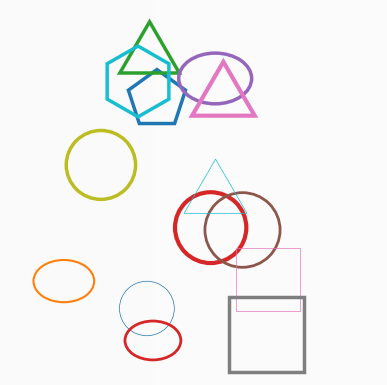[{"shape": "pentagon", "thickness": 2.5, "radius": 0.39, "center": [0.405, 0.742]}, {"shape": "circle", "thickness": 0.5, "radius": 0.35, "center": [0.379, 0.199]}, {"shape": "oval", "thickness": 1.5, "radius": 0.39, "center": [0.165, 0.27]}, {"shape": "triangle", "thickness": 2.5, "radius": 0.44, "center": [0.386, 0.855]}, {"shape": "circle", "thickness": 3, "radius": 0.46, "center": [0.544, 0.409]}, {"shape": "oval", "thickness": 2, "radius": 0.36, "center": [0.395, 0.116]}, {"shape": "oval", "thickness": 2.5, "radius": 0.47, "center": [0.555, 0.796]}, {"shape": "circle", "thickness": 2, "radius": 0.48, "center": [0.626, 0.403]}, {"shape": "square", "thickness": 0.5, "radius": 0.41, "center": [0.691, 0.274]}, {"shape": "triangle", "thickness": 3, "radius": 0.47, "center": [0.576, 0.746]}, {"shape": "square", "thickness": 2.5, "radius": 0.49, "center": [0.688, 0.131]}, {"shape": "circle", "thickness": 2.5, "radius": 0.45, "center": [0.26, 0.572]}, {"shape": "hexagon", "thickness": 2.5, "radius": 0.46, "center": [0.356, 0.788]}, {"shape": "triangle", "thickness": 0.5, "radius": 0.47, "center": [0.556, 0.493]}]